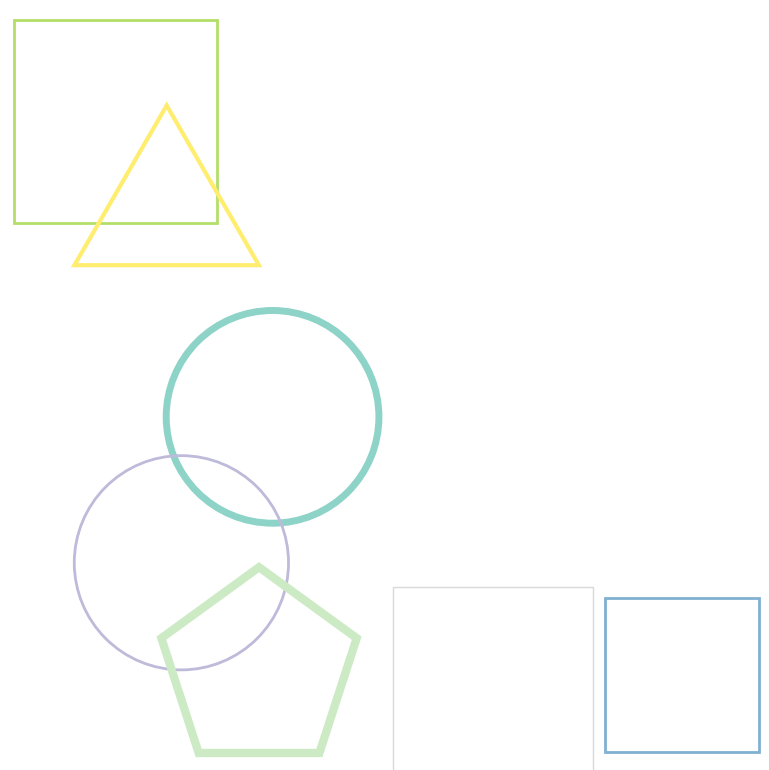[{"shape": "circle", "thickness": 2.5, "radius": 0.69, "center": [0.354, 0.459]}, {"shape": "circle", "thickness": 1, "radius": 0.7, "center": [0.236, 0.269]}, {"shape": "square", "thickness": 1, "radius": 0.5, "center": [0.885, 0.124]}, {"shape": "square", "thickness": 1, "radius": 0.66, "center": [0.15, 0.842]}, {"shape": "square", "thickness": 0.5, "radius": 0.65, "center": [0.64, 0.107]}, {"shape": "pentagon", "thickness": 3, "radius": 0.67, "center": [0.336, 0.13]}, {"shape": "triangle", "thickness": 1.5, "radius": 0.69, "center": [0.216, 0.725]}]